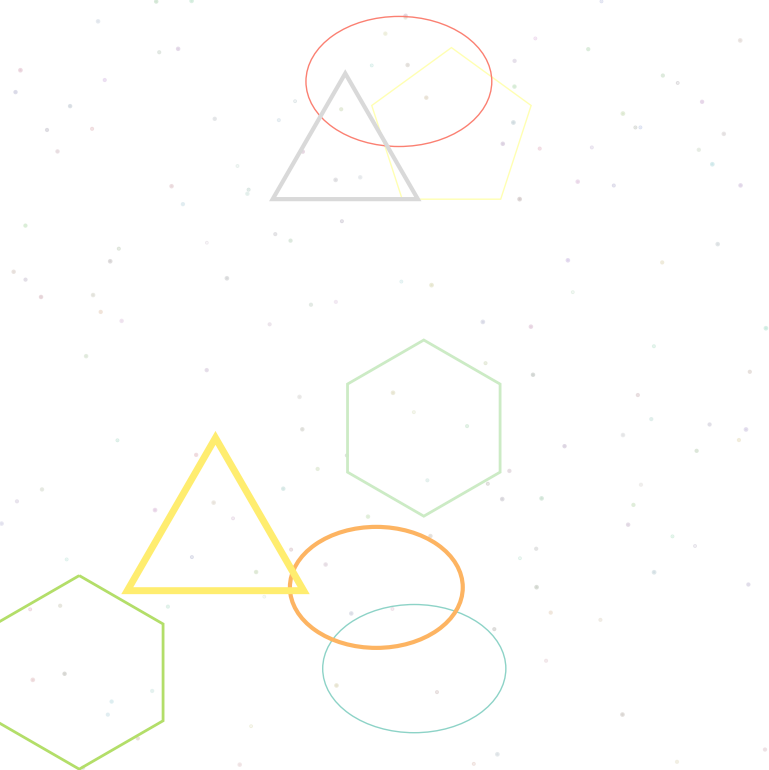[{"shape": "oval", "thickness": 0.5, "radius": 0.59, "center": [0.538, 0.132]}, {"shape": "pentagon", "thickness": 0.5, "radius": 0.54, "center": [0.586, 0.829]}, {"shape": "oval", "thickness": 0.5, "radius": 0.6, "center": [0.518, 0.894]}, {"shape": "oval", "thickness": 1.5, "radius": 0.56, "center": [0.489, 0.237]}, {"shape": "hexagon", "thickness": 1, "radius": 0.63, "center": [0.103, 0.127]}, {"shape": "triangle", "thickness": 1.5, "radius": 0.54, "center": [0.448, 0.796]}, {"shape": "hexagon", "thickness": 1, "radius": 0.57, "center": [0.55, 0.444]}, {"shape": "triangle", "thickness": 2.5, "radius": 0.66, "center": [0.28, 0.299]}]